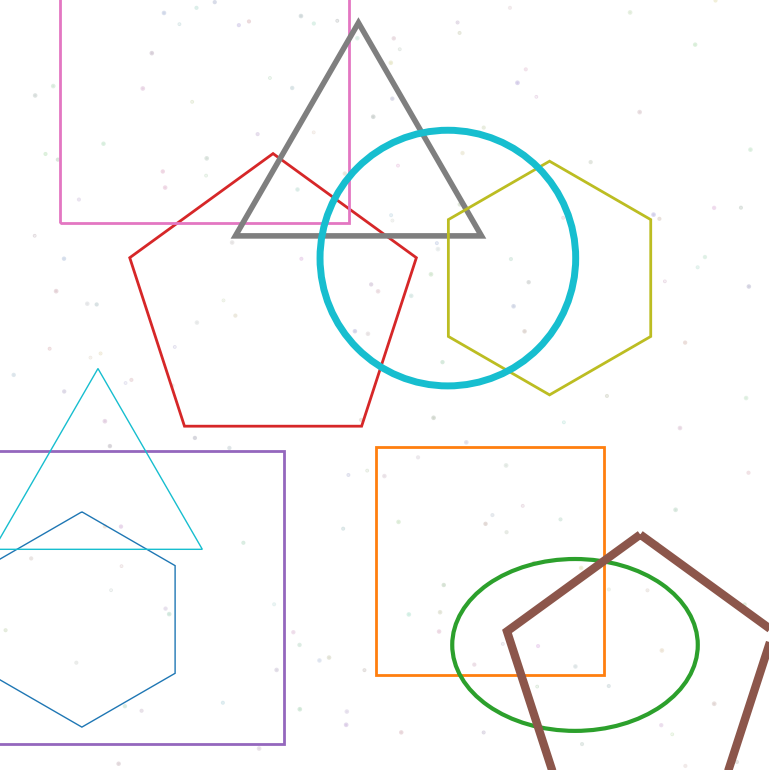[{"shape": "hexagon", "thickness": 0.5, "radius": 0.7, "center": [0.106, 0.195]}, {"shape": "square", "thickness": 1, "radius": 0.74, "center": [0.636, 0.271]}, {"shape": "oval", "thickness": 1.5, "radius": 0.8, "center": [0.747, 0.162]}, {"shape": "pentagon", "thickness": 1, "radius": 0.98, "center": [0.355, 0.605]}, {"shape": "square", "thickness": 1, "radius": 0.95, "center": [0.178, 0.224]}, {"shape": "pentagon", "thickness": 3, "radius": 0.91, "center": [0.832, 0.124]}, {"shape": "square", "thickness": 1, "radius": 0.94, "center": [0.266, 0.898]}, {"shape": "triangle", "thickness": 2, "radius": 0.92, "center": [0.466, 0.786]}, {"shape": "hexagon", "thickness": 1, "radius": 0.76, "center": [0.714, 0.639]}, {"shape": "circle", "thickness": 2.5, "radius": 0.83, "center": [0.582, 0.665]}, {"shape": "triangle", "thickness": 0.5, "radius": 0.78, "center": [0.127, 0.365]}]